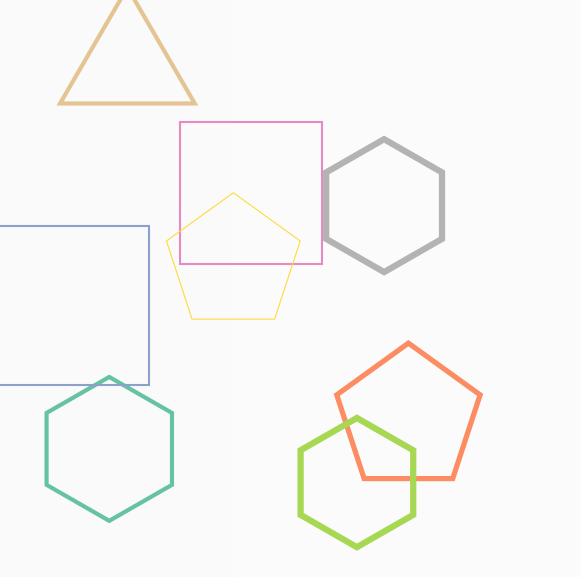[{"shape": "hexagon", "thickness": 2, "radius": 0.62, "center": [0.188, 0.222]}, {"shape": "pentagon", "thickness": 2.5, "radius": 0.65, "center": [0.703, 0.275]}, {"shape": "square", "thickness": 1, "radius": 0.69, "center": [0.119, 0.471]}, {"shape": "square", "thickness": 1, "radius": 0.61, "center": [0.432, 0.665]}, {"shape": "hexagon", "thickness": 3, "radius": 0.56, "center": [0.614, 0.164]}, {"shape": "pentagon", "thickness": 0.5, "radius": 0.6, "center": [0.401, 0.544]}, {"shape": "triangle", "thickness": 2, "radius": 0.67, "center": [0.219, 0.887]}, {"shape": "hexagon", "thickness": 3, "radius": 0.58, "center": [0.661, 0.643]}]